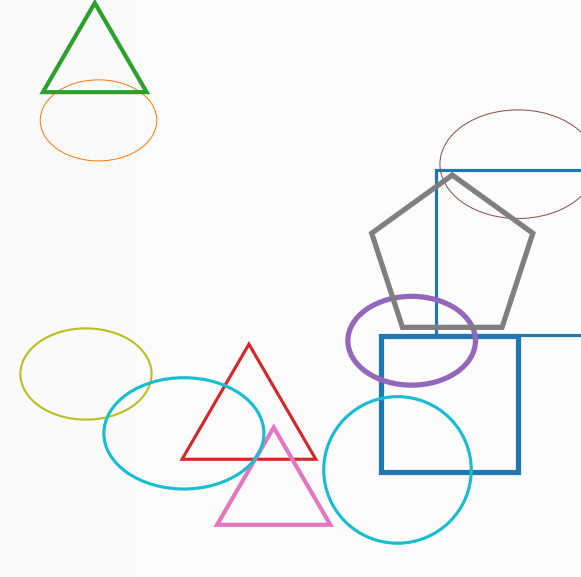[{"shape": "square", "thickness": 1.5, "radius": 0.71, "center": [0.894, 0.562]}, {"shape": "square", "thickness": 2.5, "radius": 0.59, "center": [0.773, 0.299]}, {"shape": "oval", "thickness": 0.5, "radius": 0.5, "center": [0.169, 0.791]}, {"shape": "triangle", "thickness": 2, "radius": 0.52, "center": [0.163, 0.891]}, {"shape": "triangle", "thickness": 1.5, "radius": 0.66, "center": [0.428, 0.27]}, {"shape": "oval", "thickness": 2.5, "radius": 0.55, "center": [0.708, 0.409]}, {"shape": "oval", "thickness": 0.5, "radius": 0.67, "center": [0.891, 0.715]}, {"shape": "triangle", "thickness": 2, "radius": 0.56, "center": [0.471, 0.147]}, {"shape": "pentagon", "thickness": 2.5, "radius": 0.73, "center": [0.778, 0.55]}, {"shape": "oval", "thickness": 1, "radius": 0.56, "center": [0.148, 0.352]}, {"shape": "circle", "thickness": 1.5, "radius": 0.63, "center": [0.684, 0.185]}, {"shape": "oval", "thickness": 1.5, "radius": 0.69, "center": [0.316, 0.249]}]